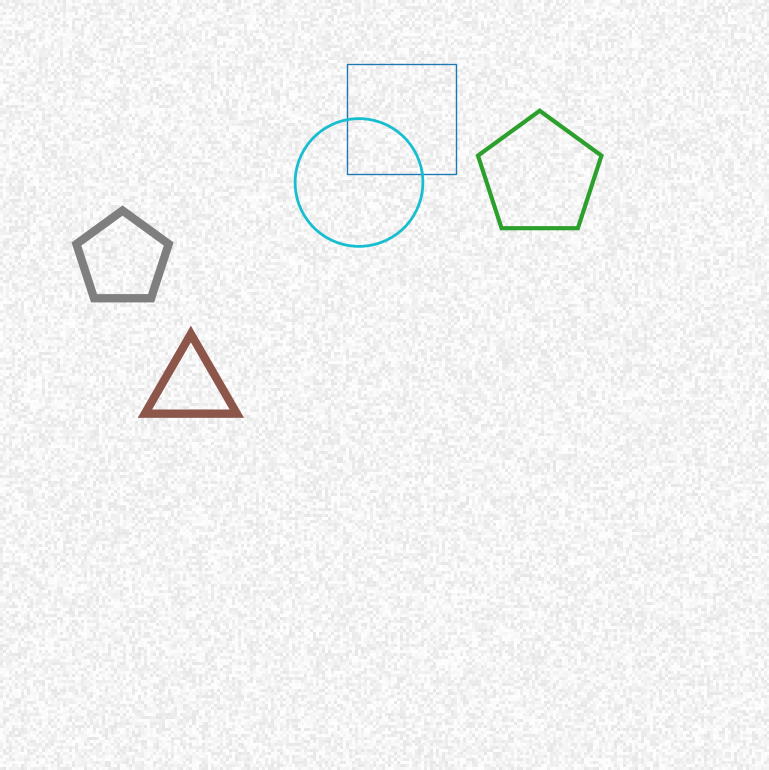[{"shape": "square", "thickness": 0.5, "radius": 0.35, "center": [0.521, 0.845]}, {"shape": "pentagon", "thickness": 1.5, "radius": 0.42, "center": [0.701, 0.772]}, {"shape": "triangle", "thickness": 3, "radius": 0.34, "center": [0.248, 0.497]}, {"shape": "pentagon", "thickness": 3, "radius": 0.31, "center": [0.159, 0.664]}, {"shape": "circle", "thickness": 1, "radius": 0.41, "center": [0.466, 0.763]}]